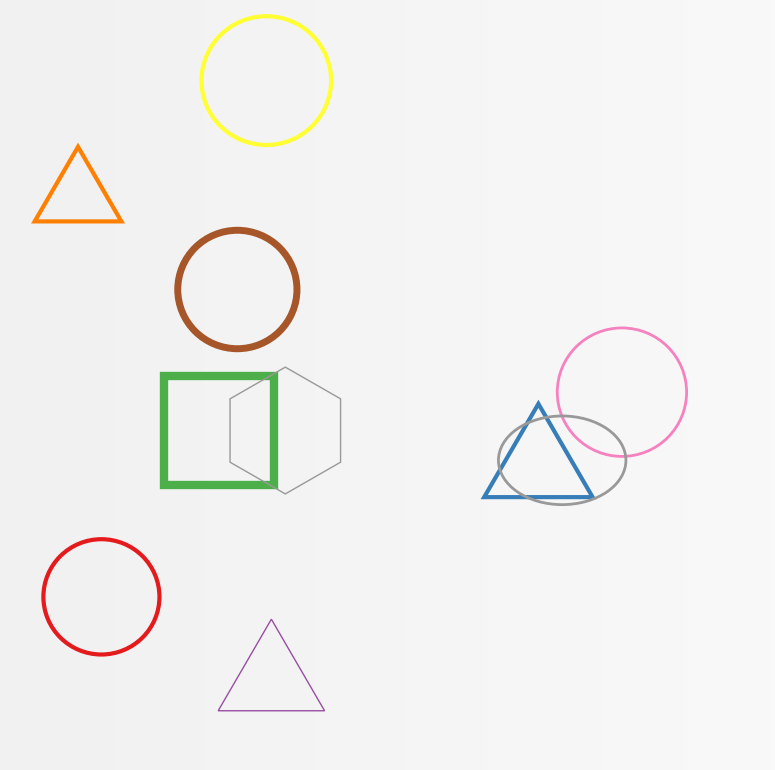[{"shape": "circle", "thickness": 1.5, "radius": 0.37, "center": [0.131, 0.225]}, {"shape": "triangle", "thickness": 1.5, "radius": 0.4, "center": [0.695, 0.395]}, {"shape": "square", "thickness": 3, "radius": 0.35, "center": [0.282, 0.441]}, {"shape": "triangle", "thickness": 0.5, "radius": 0.4, "center": [0.35, 0.117]}, {"shape": "triangle", "thickness": 1.5, "radius": 0.32, "center": [0.101, 0.745]}, {"shape": "circle", "thickness": 1.5, "radius": 0.42, "center": [0.344, 0.895]}, {"shape": "circle", "thickness": 2.5, "radius": 0.38, "center": [0.306, 0.624]}, {"shape": "circle", "thickness": 1, "radius": 0.42, "center": [0.802, 0.491]}, {"shape": "hexagon", "thickness": 0.5, "radius": 0.41, "center": [0.368, 0.441]}, {"shape": "oval", "thickness": 1, "radius": 0.41, "center": [0.725, 0.402]}]